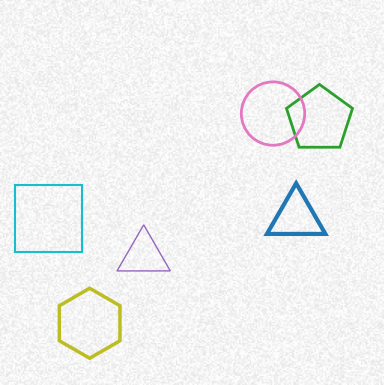[{"shape": "triangle", "thickness": 3, "radius": 0.44, "center": [0.769, 0.436]}, {"shape": "pentagon", "thickness": 2, "radius": 0.45, "center": [0.83, 0.691]}, {"shape": "triangle", "thickness": 1, "radius": 0.4, "center": [0.373, 0.336]}, {"shape": "circle", "thickness": 2, "radius": 0.41, "center": [0.709, 0.705]}, {"shape": "hexagon", "thickness": 2.5, "radius": 0.45, "center": [0.233, 0.16]}, {"shape": "square", "thickness": 1.5, "radius": 0.43, "center": [0.125, 0.432]}]